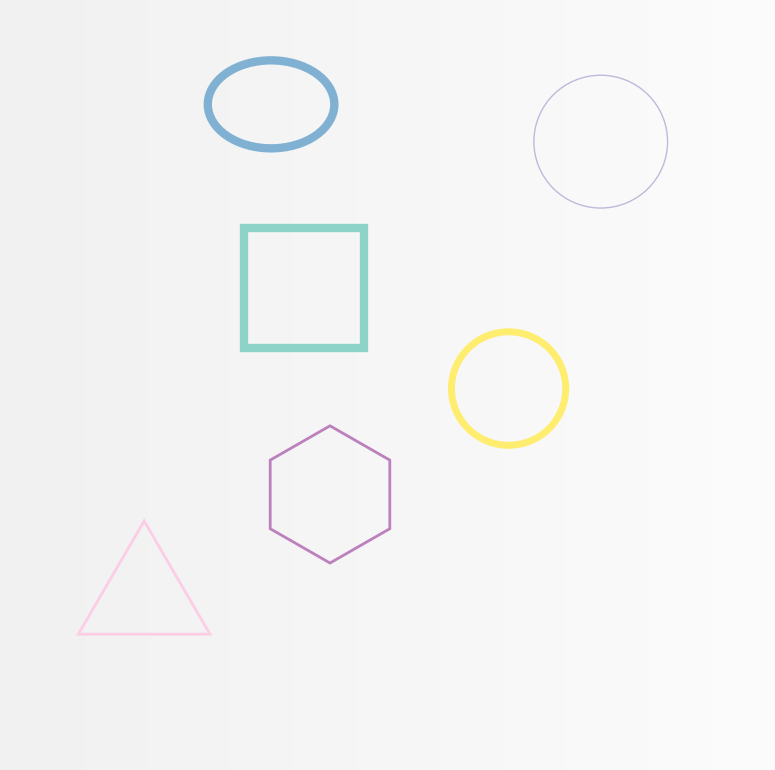[{"shape": "square", "thickness": 3, "radius": 0.39, "center": [0.392, 0.626]}, {"shape": "circle", "thickness": 0.5, "radius": 0.43, "center": [0.775, 0.816]}, {"shape": "oval", "thickness": 3, "radius": 0.41, "center": [0.35, 0.864]}, {"shape": "triangle", "thickness": 1, "radius": 0.49, "center": [0.186, 0.225]}, {"shape": "hexagon", "thickness": 1, "radius": 0.45, "center": [0.426, 0.358]}, {"shape": "circle", "thickness": 2.5, "radius": 0.37, "center": [0.656, 0.495]}]